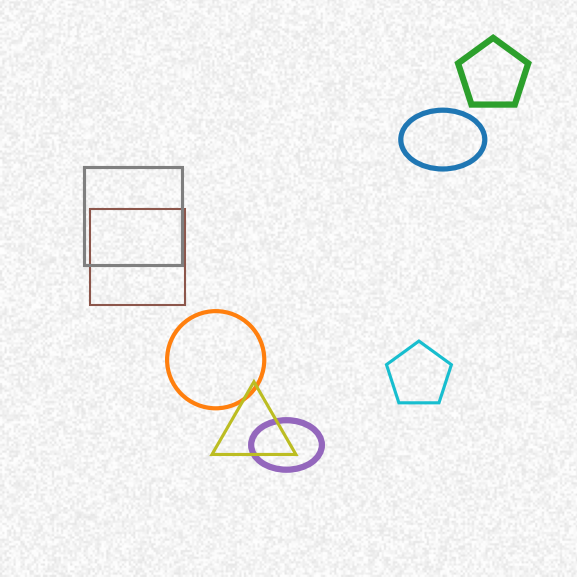[{"shape": "oval", "thickness": 2.5, "radius": 0.36, "center": [0.767, 0.757]}, {"shape": "circle", "thickness": 2, "radius": 0.42, "center": [0.373, 0.376]}, {"shape": "pentagon", "thickness": 3, "radius": 0.32, "center": [0.854, 0.87]}, {"shape": "oval", "thickness": 3, "radius": 0.31, "center": [0.496, 0.229]}, {"shape": "square", "thickness": 1, "radius": 0.41, "center": [0.238, 0.554]}, {"shape": "square", "thickness": 1.5, "radius": 0.42, "center": [0.231, 0.624]}, {"shape": "triangle", "thickness": 1.5, "radius": 0.42, "center": [0.44, 0.254]}, {"shape": "pentagon", "thickness": 1.5, "radius": 0.3, "center": [0.725, 0.349]}]